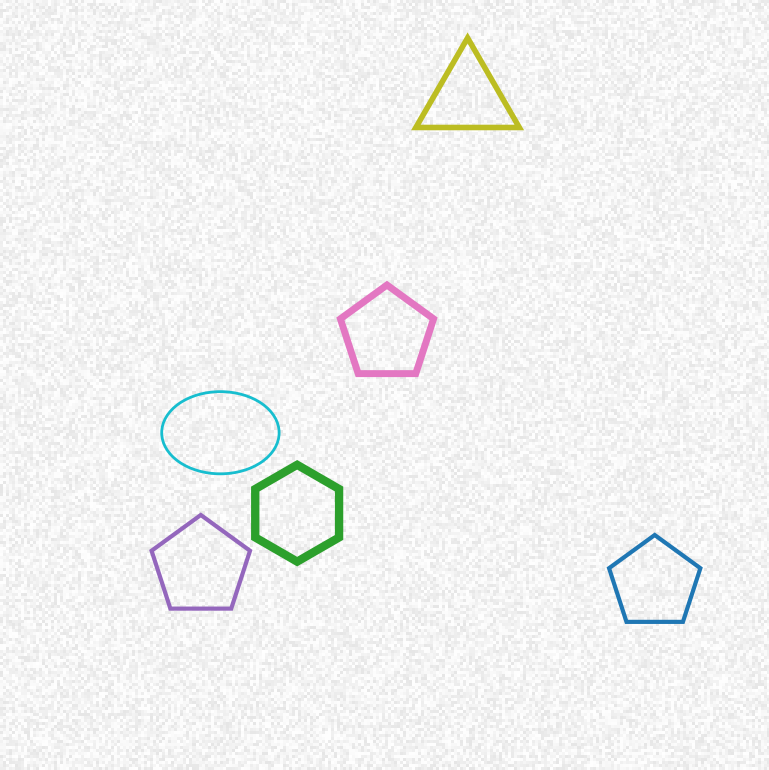[{"shape": "pentagon", "thickness": 1.5, "radius": 0.31, "center": [0.85, 0.243]}, {"shape": "hexagon", "thickness": 3, "radius": 0.31, "center": [0.386, 0.333]}, {"shape": "pentagon", "thickness": 1.5, "radius": 0.34, "center": [0.261, 0.264]}, {"shape": "pentagon", "thickness": 2.5, "radius": 0.32, "center": [0.503, 0.566]}, {"shape": "triangle", "thickness": 2, "radius": 0.39, "center": [0.607, 0.873]}, {"shape": "oval", "thickness": 1, "radius": 0.38, "center": [0.286, 0.438]}]